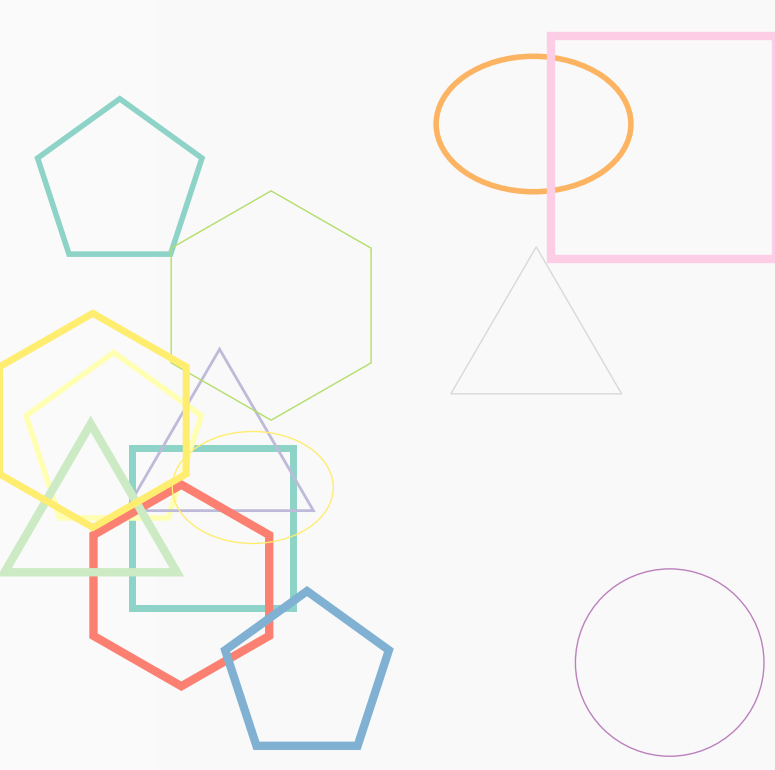[{"shape": "square", "thickness": 2.5, "radius": 0.52, "center": [0.274, 0.314]}, {"shape": "pentagon", "thickness": 2, "radius": 0.56, "center": [0.155, 0.76]}, {"shape": "pentagon", "thickness": 2, "radius": 0.59, "center": [0.147, 0.424]}, {"shape": "triangle", "thickness": 1, "radius": 0.7, "center": [0.283, 0.407]}, {"shape": "hexagon", "thickness": 3, "radius": 0.65, "center": [0.234, 0.24]}, {"shape": "pentagon", "thickness": 3, "radius": 0.56, "center": [0.396, 0.121]}, {"shape": "oval", "thickness": 2, "radius": 0.63, "center": [0.688, 0.839]}, {"shape": "hexagon", "thickness": 0.5, "radius": 0.74, "center": [0.35, 0.603]}, {"shape": "square", "thickness": 3, "radius": 0.72, "center": [0.856, 0.808]}, {"shape": "triangle", "thickness": 0.5, "radius": 0.64, "center": [0.692, 0.552]}, {"shape": "circle", "thickness": 0.5, "radius": 0.61, "center": [0.864, 0.14]}, {"shape": "triangle", "thickness": 3, "radius": 0.64, "center": [0.117, 0.321]}, {"shape": "oval", "thickness": 0.5, "radius": 0.52, "center": [0.326, 0.367]}, {"shape": "hexagon", "thickness": 2.5, "radius": 0.7, "center": [0.12, 0.454]}]